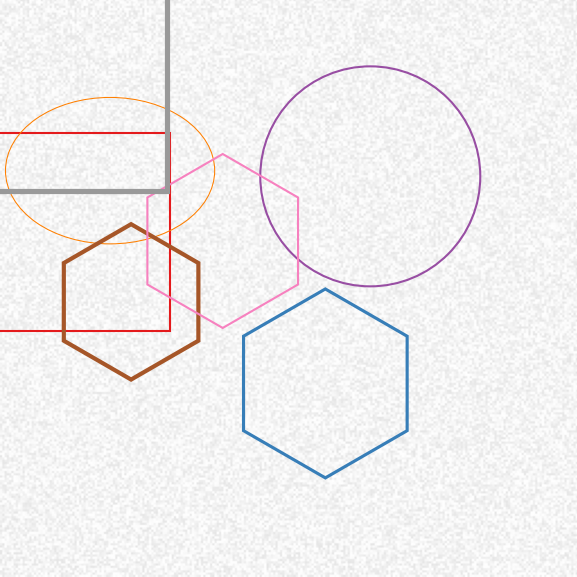[{"shape": "square", "thickness": 1, "radius": 0.85, "center": [0.123, 0.598]}, {"shape": "hexagon", "thickness": 1.5, "radius": 0.82, "center": [0.563, 0.335]}, {"shape": "circle", "thickness": 1, "radius": 0.95, "center": [0.641, 0.694]}, {"shape": "oval", "thickness": 0.5, "radius": 0.91, "center": [0.191, 0.704]}, {"shape": "hexagon", "thickness": 2, "radius": 0.67, "center": [0.227, 0.476]}, {"shape": "hexagon", "thickness": 1, "radius": 0.75, "center": [0.386, 0.582]}, {"shape": "square", "thickness": 2.5, "radius": 0.93, "center": [0.104, 0.855]}]